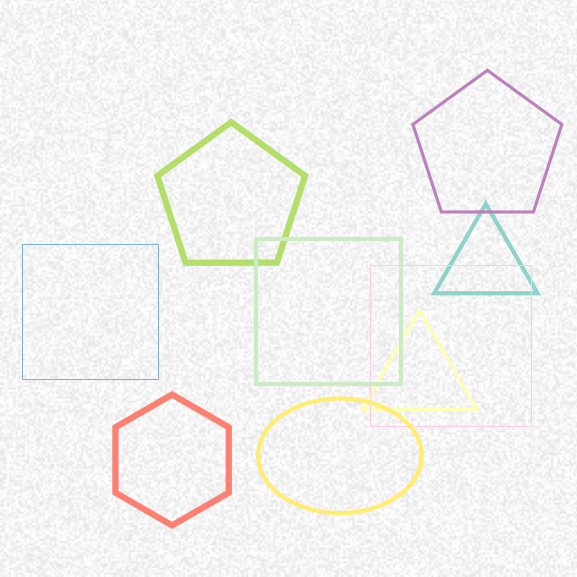[{"shape": "triangle", "thickness": 2, "radius": 0.52, "center": [0.841, 0.543]}, {"shape": "triangle", "thickness": 1.5, "radius": 0.58, "center": [0.726, 0.347]}, {"shape": "hexagon", "thickness": 3, "radius": 0.57, "center": [0.298, 0.203]}, {"shape": "square", "thickness": 0.5, "radius": 0.59, "center": [0.156, 0.46]}, {"shape": "pentagon", "thickness": 3, "radius": 0.67, "center": [0.4, 0.653]}, {"shape": "square", "thickness": 0.5, "radius": 0.7, "center": [0.781, 0.401]}, {"shape": "pentagon", "thickness": 1.5, "radius": 0.68, "center": [0.844, 0.742]}, {"shape": "square", "thickness": 2, "radius": 0.63, "center": [0.569, 0.46]}, {"shape": "oval", "thickness": 2, "radius": 0.71, "center": [0.589, 0.21]}]